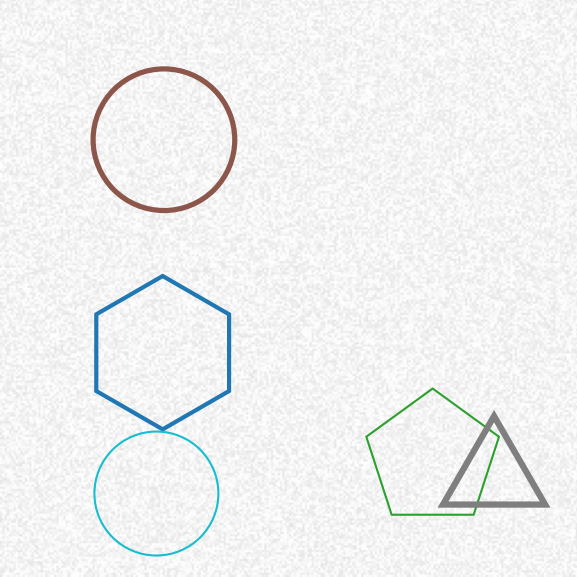[{"shape": "hexagon", "thickness": 2, "radius": 0.66, "center": [0.282, 0.388]}, {"shape": "pentagon", "thickness": 1, "radius": 0.6, "center": [0.749, 0.206]}, {"shape": "circle", "thickness": 2.5, "radius": 0.61, "center": [0.284, 0.757]}, {"shape": "triangle", "thickness": 3, "radius": 0.51, "center": [0.856, 0.176]}, {"shape": "circle", "thickness": 1, "radius": 0.54, "center": [0.271, 0.145]}]